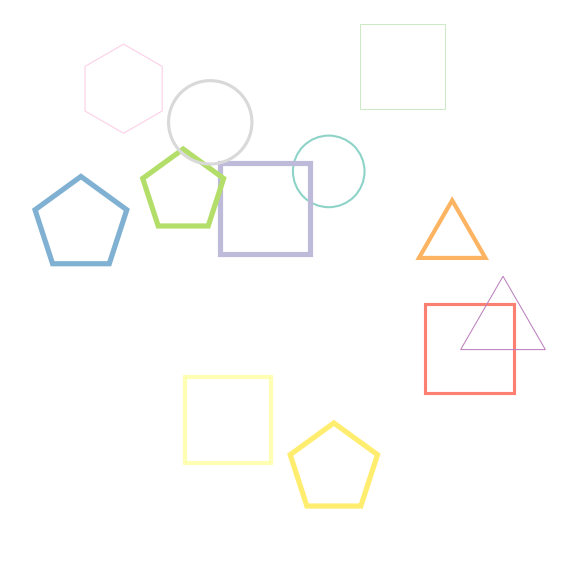[{"shape": "circle", "thickness": 1, "radius": 0.31, "center": [0.569, 0.702]}, {"shape": "square", "thickness": 2, "radius": 0.37, "center": [0.395, 0.272]}, {"shape": "square", "thickness": 2.5, "radius": 0.39, "center": [0.459, 0.638]}, {"shape": "square", "thickness": 1.5, "radius": 0.39, "center": [0.813, 0.395]}, {"shape": "pentagon", "thickness": 2.5, "radius": 0.42, "center": [0.14, 0.61]}, {"shape": "triangle", "thickness": 2, "radius": 0.33, "center": [0.783, 0.586]}, {"shape": "pentagon", "thickness": 2.5, "radius": 0.37, "center": [0.317, 0.667]}, {"shape": "hexagon", "thickness": 0.5, "radius": 0.39, "center": [0.214, 0.846]}, {"shape": "circle", "thickness": 1.5, "radius": 0.36, "center": [0.364, 0.787]}, {"shape": "triangle", "thickness": 0.5, "radius": 0.42, "center": [0.871, 0.436]}, {"shape": "square", "thickness": 0.5, "radius": 0.37, "center": [0.697, 0.884]}, {"shape": "pentagon", "thickness": 2.5, "radius": 0.4, "center": [0.578, 0.187]}]